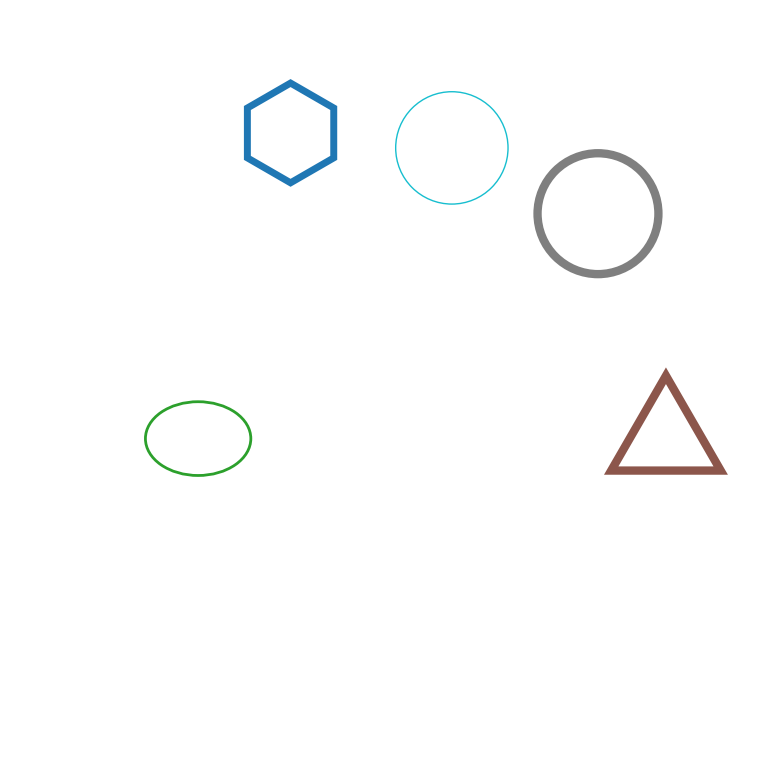[{"shape": "hexagon", "thickness": 2.5, "radius": 0.32, "center": [0.377, 0.827]}, {"shape": "oval", "thickness": 1, "radius": 0.34, "center": [0.257, 0.43]}, {"shape": "triangle", "thickness": 3, "radius": 0.41, "center": [0.865, 0.43]}, {"shape": "circle", "thickness": 3, "radius": 0.39, "center": [0.777, 0.722]}, {"shape": "circle", "thickness": 0.5, "radius": 0.36, "center": [0.587, 0.808]}]